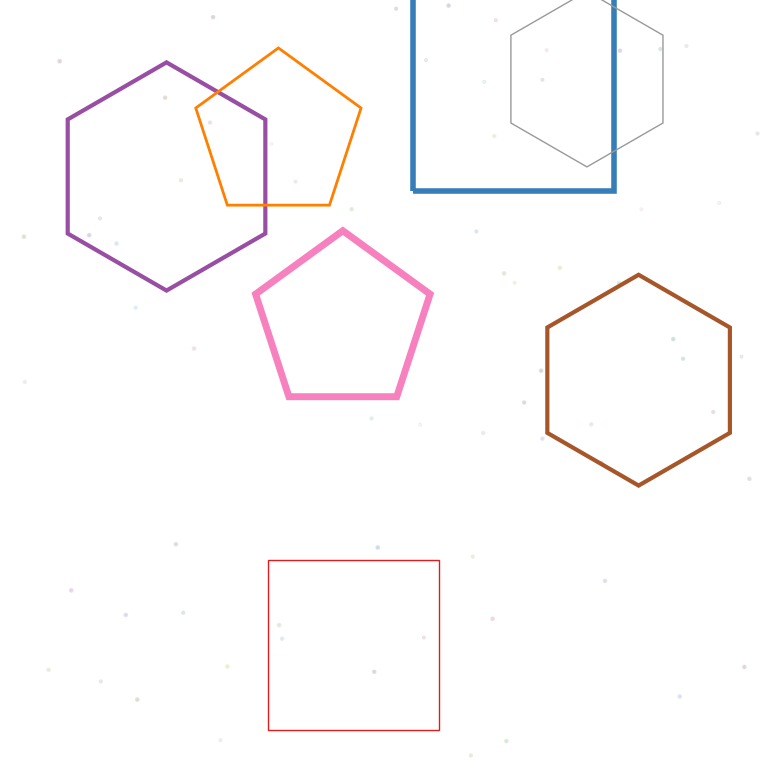[{"shape": "square", "thickness": 0.5, "radius": 0.55, "center": [0.459, 0.162]}, {"shape": "square", "thickness": 2, "radius": 0.65, "center": [0.667, 0.883]}, {"shape": "hexagon", "thickness": 1.5, "radius": 0.74, "center": [0.216, 0.771]}, {"shape": "pentagon", "thickness": 1, "radius": 0.56, "center": [0.362, 0.825]}, {"shape": "hexagon", "thickness": 1.5, "radius": 0.68, "center": [0.829, 0.506]}, {"shape": "pentagon", "thickness": 2.5, "radius": 0.6, "center": [0.445, 0.581]}, {"shape": "hexagon", "thickness": 0.5, "radius": 0.57, "center": [0.762, 0.897]}]